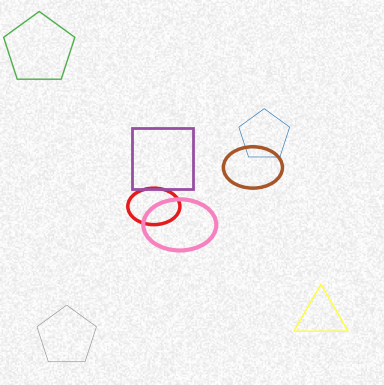[{"shape": "oval", "thickness": 2.5, "radius": 0.34, "center": [0.4, 0.464]}, {"shape": "pentagon", "thickness": 0.5, "radius": 0.35, "center": [0.686, 0.648]}, {"shape": "pentagon", "thickness": 1, "radius": 0.49, "center": [0.102, 0.873]}, {"shape": "square", "thickness": 2, "radius": 0.4, "center": [0.422, 0.588]}, {"shape": "triangle", "thickness": 1, "radius": 0.41, "center": [0.834, 0.18]}, {"shape": "oval", "thickness": 2.5, "radius": 0.38, "center": [0.657, 0.565]}, {"shape": "oval", "thickness": 3, "radius": 0.47, "center": [0.467, 0.416]}, {"shape": "pentagon", "thickness": 0.5, "radius": 0.41, "center": [0.173, 0.126]}]